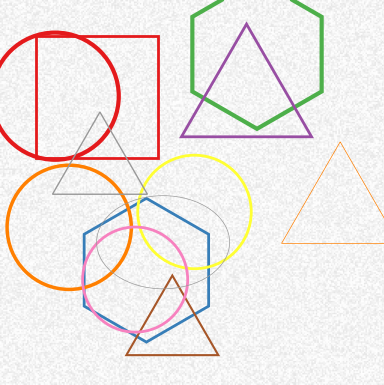[{"shape": "square", "thickness": 2, "radius": 0.79, "center": [0.253, 0.748]}, {"shape": "circle", "thickness": 3, "radius": 0.83, "center": [0.143, 0.75]}, {"shape": "hexagon", "thickness": 2, "radius": 0.93, "center": [0.38, 0.298]}, {"shape": "hexagon", "thickness": 3, "radius": 0.97, "center": [0.668, 0.859]}, {"shape": "triangle", "thickness": 2, "radius": 0.98, "center": [0.64, 0.742]}, {"shape": "circle", "thickness": 2.5, "radius": 0.81, "center": [0.18, 0.41]}, {"shape": "triangle", "thickness": 0.5, "radius": 0.88, "center": [0.884, 0.456]}, {"shape": "circle", "thickness": 2, "radius": 0.74, "center": [0.505, 0.449]}, {"shape": "triangle", "thickness": 1.5, "radius": 0.69, "center": [0.448, 0.147]}, {"shape": "circle", "thickness": 2, "radius": 0.68, "center": [0.351, 0.274]}, {"shape": "triangle", "thickness": 1, "radius": 0.71, "center": [0.26, 0.567]}, {"shape": "oval", "thickness": 0.5, "radius": 0.86, "center": [0.424, 0.371]}]